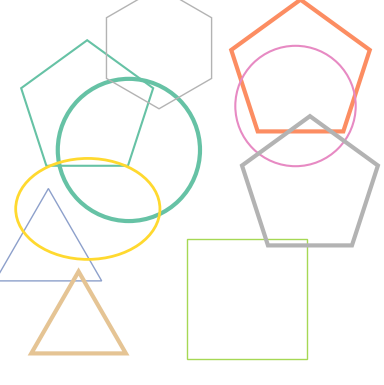[{"shape": "circle", "thickness": 3, "radius": 0.92, "center": [0.335, 0.611]}, {"shape": "pentagon", "thickness": 1.5, "radius": 0.9, "center": [0.226, 0.715]}, {"shape": "pentagon", "thickness": 3, "radius": 0.95, "center": [0.781, 0.812]}, {"shape": "triangle", "thickness": 1, "radius": 0.8, "center": [0.126, 0.35]}, {"shape": "circle", "thickness": 1.5, "radius": 0.78, "center": [0.768, 0.725]}, {"shape": "square", "thickness": 1, "radius": 0.78, "center": [0.642, 0.223]}, {"shape": "oval", "thickness": 2, "radius": 0.94, "center": [0.228, 0.457]}, {"shape": "triangle", "thickness": 3, "radius": 0.71, "center": [0.204, 0.153]}, {"shape": "pentagon", "thickness": 3, "radius": 0.93, "center": [0.805, 0.513]}, {"shape": "hexagon", "thickness": 1, "radius": 0.79, "center": [0.413, 0.875]}]